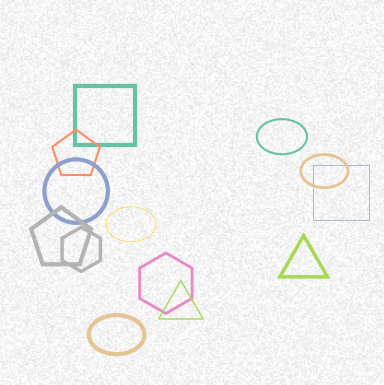[{"shape": "square", "thickness": 3, "radius": 0.38, "center": [0.273, 0.701]}, {"shape": "oval", "thickness": 1.5, "radius": 0.33, "center": [0.732, 0.645]}, {"shape": "pentagon", "thickness": 1.5, "radius": 0.33, "center": [0.198, 0.598]}, {"shape": "square", "thickness": 0.5, "radius": 0.36, "center": [0.886, 0.5]}, {"shape": "circle", "thickness": 3, "radius": 0.41, "center": [0.198, 0.504]}, {"shape": "hexagon", "thickness": 2, "radius": 0.39, "center": [0.431, 0.264]}, {"shape": "triangle", "thickness": 2.5, "radius": 0.36, "center": [0.789, 0.317]}, {"shape": "triangle", "thickness": 1, "radius": 0.33, "center": [0.47, 0.205]}, {"shape": "oval", "thickness": 0.5, "radius": 0.32, "center": [0.341, 0.417]}, {"shape": "oval", "thickness": 3, "radius": 0.36, "center": [0.303, 0.131]}, {"shape": "oval", "thickness": 2, "radius": 0.31, "center": [0.842, 0.556]}, {"shape": "pentagon", "thickness": 3, "radius": 0.41, "center": [0.159, 0.38]}, {"shape": "hexagon", "thickness": 2.5, "radius": 0.29, "center": [0.211, 0.352]}]